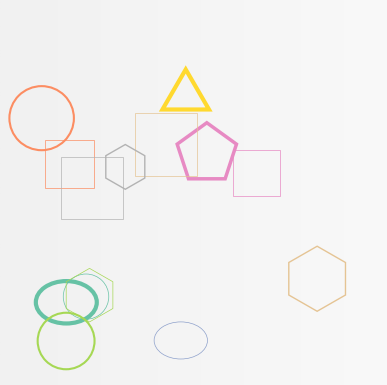[{"shape": "oval", "thickness": 3, "radius": 0.39, "center": [0.171, 0.215]}, {"shape": "circle", "thickness": 0.5, "radius": 0.29, "center": [0.222, 0.23]}, {"shape": "circle", "thickness": 1.5, "radius": 0.42, "center": [0.107, 0.693]}, {"shape": "square", "thickness": 0.5, "radius": 0.31, "center": [0.179, 0.573]}, {"shape": "oval", "thickness": 0.5, "radius": 0.34, "center": [0.467, 0.116]}, {"shape": "pentagon", "thickness": 2.5, "radius": 0.4, "center": [0.534, 0.601]}, {"shape": "square", "thickness": 0.5, "radius": 0.3, "center": [0.662, 0.55]}, {"shape": "hexagon", "thickness": 0.5, "radius": 0.35, "center": [0.231, 0.233]}, {"shape": "circle", "thickness": 1.5, "radius": 0.37, "center": [0.171, 0.114]}, {"shape": "triangle", "thickness": 3, "radius": 0.35, "center": [0.479, 0.75]}, {"shape": "square", "thickness": 0.5, "radius": 0.4, "center": [0.429, 0.625]}, {"shape": "hexagon", "thickness": 1, "radius": 0.42, "center": [0.818, 0.276]}, {"shape": "hexagon", "thickness": 1, "radius": 0.29, "center": [0.323, 0.567]}, {"shape": "square", "thickness": 0.5, "radius": 0.4, "center": [0.237, 0.513]}]